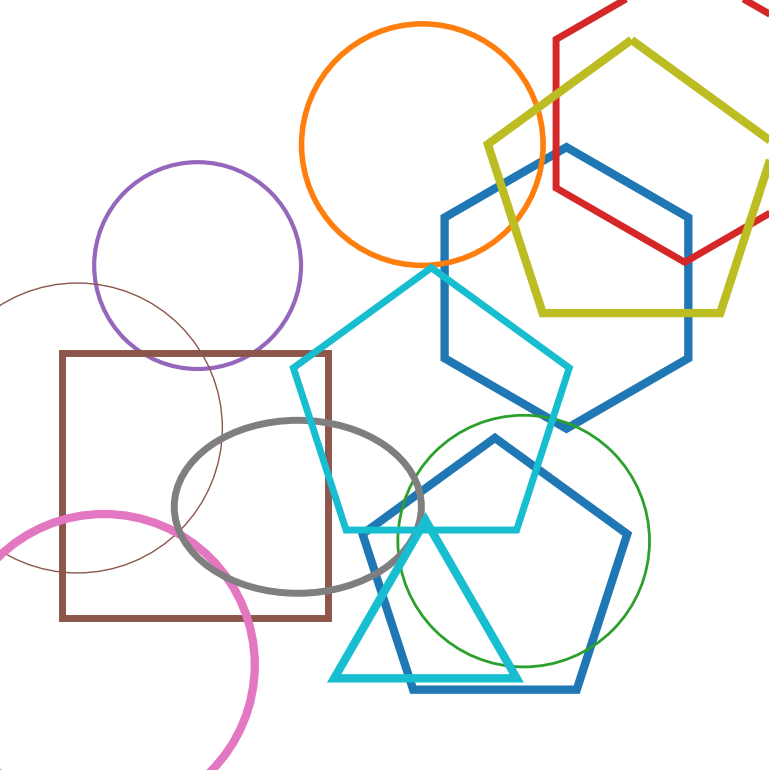[{"shape": "hexagon", "thickness": 3, "radius": 0.91, "center": [0.736, 0.626]}, {"shape": "pentagon", "thickness": 3, "radius": 0.9, "center": [0.643, 0.251]}, {"shape": "circle", "thickness": 2, "radius": 0.78, "center": [0.548, 0.812]}, {"shape": "circle", "thickness": 1, "radius": 0.82, "center": [0.68, 0.297]}, {"shape": "hexagon", "thickness": 2.5, "radius": 0.96, "center": [0.889, 0.852]}, {"shape": "circle", "thickness": 1.5, "radius": 0.67, "center": [0.257, 0.655]}, {"shape": "square", "thickness": 2.5, "radius": 0.86, "center": [0.253, 0.369]}, {"shape": "circle", "thickness": 0.5, "radius": 0.94, "center": [0.101, 0.444]}, {"shape": "circle", "thickness": 3, "radius": 0.98, "center": [0.135, 0.137]}, {"shape": "oval", "thickness": 2.5, "radius": 0.8, "center": [0.387, 0.342]}, {"shape": "pentagon", "thickness": 3, "radius": 0.98, "center": [0.82, 0.752]}, {"shape": "triangle", "thickness": 3, "radius": 0.68, "center": [0.553, 0.187]}, {"shape": "pentagon", "thickness": 2.5, "radius": 0.94, "center": [0.56, 0.464]}]